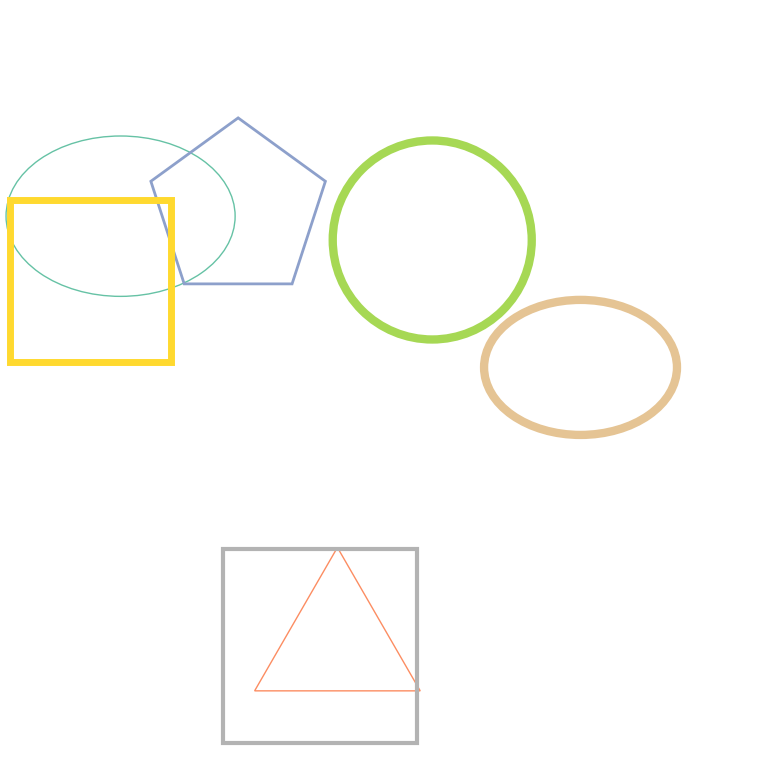[{"shape": "oval", "thickness": 0.5, "radius": 0.74, "center": [0.157, 0.719]}, {"shape": "triangle", "thickness": 0.5, "radius": 0.62, "center": [0.438, 0.165]}, {"shape": "pentagon", "thickness": 1, "radius": 0.6, "center": [0.309, 0.728]}, {"shape": "circle", "thickness": 3, "radius": 0.65, "center": [0.561, 0.688]}, {"shape": "square", "thickness": 2.5, "radius": 0.52, "center": [0.118, 0.635]}, {"shape": "oval", "thickness": 3, "radius": 0.63, "center": [0.754, 0.523]}, {"shape": "square", "thickness": 1.5, "radius": 0.63, "center": [0.415, 0.16]}]